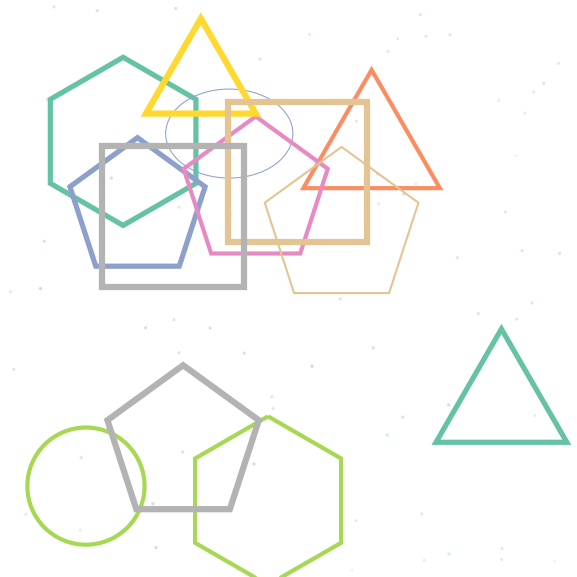[{"shape": "hexagon", "thickness": 2.5, "radius": 0.73, "center": [0.213, 0.754]}, {"shape": "triangle", "thickness": 2.5, "radius": 0.65, "center": [0.868, 0.299]}, {"shape": "triangle", "thickness": 2, "radius": 0.68, "center": [0.643, 0.742]}, {"shape": "oval", "thickness": 0.5, "radius": 0.55, "center": [0.397, 0.768]}, {"shape": "pentagon", "thickness": 2.5, "radius": 0.62, "center": [0.238, 0.638]}, {"shape": "pentagon", "thickness": 2, "radius": 0.66, "center": [0.443, 0.666]}, {"shape": "hexagon", "thickness": 2, "radius": 0.73, "center": [0.464, 0.132]}, {"shape": "circle", "thickness": 2, "radius": 0.51, "center": [0.149, 0.157]}, {"shape": "triangle", "thickness": 3, "radius": 0.55, "center": [0.348, 0.857]}, {"shape": "square", "thickness": 3, "radius": 0.6, "center": [0.515, 0.702]}, {"shape": "pentagon", "thickness": 1, "radius": 0.7, "center": [0.591, 0.605]}, {"shape": "pentagon", "thickness": 3, "radius": 0.69, "center": [0.317, 0.229]}, {"shape": "square", "thickness": 3, "radius": 0.61, "center": [0.3, 0.624]}]